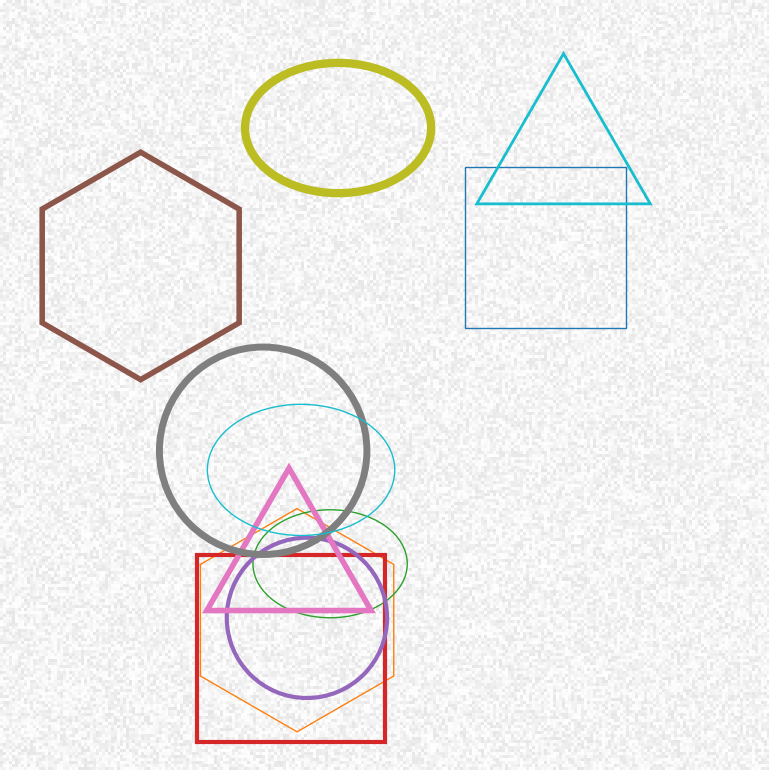[{"shape": "square", "thickness": 0.5, "radius": 0.52, "center": [0.709, 0.679]}, {"shape": "hexagon", "thickness": 0.5, "radius": 0.72, "center": [0.386, 0.195]}, {"shape": "oval", "thickness": 0.5, "radius": 0.5, "center": [0.429, 0.268]}, {"shape": "square", "thickness": 1.5, "radius": 0.61, "center": [0.378, 0.158]}, {"shape": "circle", "thickness": 1.5, "radius": 0.52, "center": [0.399, 0.198]}, {"shape": "hexagon", "thickness": 2, "radius": 0.74, "center": [0.183, 0.655]}, {"shape": "triangle", "thickness": 2, "radius": 0.62, "center": [0.375, 0.269]}, {"shape": "circle", "thickness": 2.5, "radius": 0.67, "center": [0.342, 0.415]}, {"shape": "oval", "thickness": 3, "radius": 0.6, "center": [0.439, 0.834]}, {"shape": "triangle", "thickness": 1, "radius": 0.65, "center": [0.732, 0.8]}, {"shape": "oval", "thickness": 0.5, "radius": 0.61, "center": [0.391, 0.39]}]